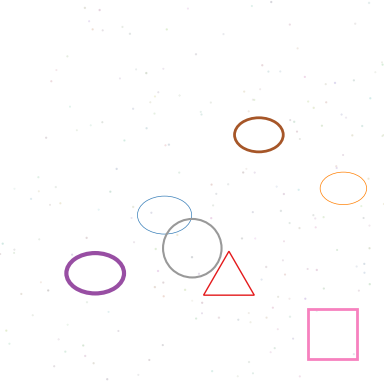[{"shape": "triangle", "thickness": 1, "radius": 0.38, "center": [0.595, 0.271]}, {"shape": "oval", "thickness": 0.5, "radius": 0.35, "center": [0.427, 0.441]}, {"shape": "oval", "thickness": 3, "radius": 0.37, "center": [0.247, 0.29]}, {"shape": "oval", "thickness": 0.5, "radius": 0.3, "center": [0.892, 0.511]}, {"shape": "oval", "thickness": 2, "radius": 0.32, "center": [0.672, 0.65]}, {"shape": "square", "thickness": 2, "radius": 0.32, "center": [0.864, 0.132]}, {"shape": "circle", "thickness": 1.5, "radius": 0.38, "center": [0.499, 0.355]}]